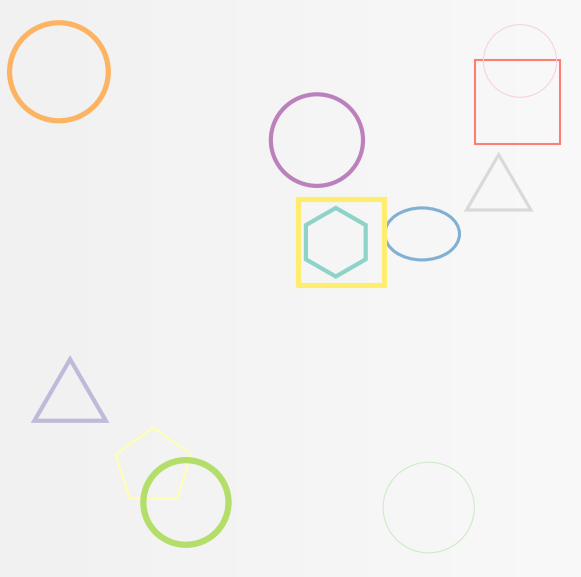[{"shape": "hexagon", "thickness": 2, "radius": 0.3, "center": [0.578, 0.58]}, {"shape": "pentagon", "thickness": 1, "radius": 0.34, "center": [0.264, 0.191]}, {"shape": "triangle", "thickness": 2, "radius": 0.36, "center": [0.121, 0.306]}, {"shape": "square", "thickness": 1, "radius": 0.36, "center": [0.89, 0.822]}, {"shape": "oval", "thickness": 1.5, "radius": 0.32, "center": [0.726, 0.594]}, {"shape": "circle", "thickness": 2.5, "radius": 0.42, "center": [0.101, 0.875]}, {"shape": "circle", "thickness": 3, "radius": 0.37, "center": [0.32, 0.129]}, {"shape": "circle", "thickness": 0.5, "radius": 0.31, "center": [0.895, 0.894]}, {"shape": "triangle", "thickness": 1.5, "radius": 0.32, "center": [0.858, 0.667]}, {"shape": "circle", "thickness": 2, "radius": 0.4, "center": [0.545, 0.757]}, {"shape": "circle", "thickness": 0.5, "radius": 0.39, "center": [0.738, 0.12]}, {"shape": "square", "thickness": 2.5, "radius": 0.37, "center": [0.586, 0.58]}]